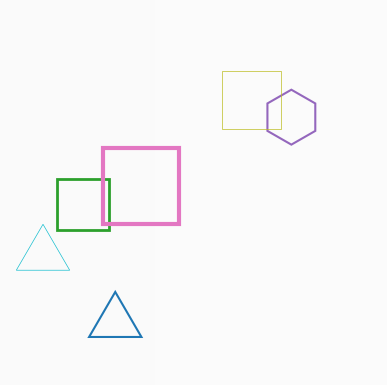[{"shape": "triangle", "thickness": 1.5, "radius": 0.39, "center": [0.297, 0.164]}, {"shape": "square", "thickness": 2, "radius": 0.33, "center": [0.213, 0.47]}, {"shape": "hexagon", "thickness": 1.5, "radius": 0.36, "center": [0.752, 0.696]}, {"shape": "square", "thickness": 3, "radius": 0.49, "center": [0.365, 0.516]}, {"shape": "square", "thickness": 0.5, "radius": 0.38, "center": [0.649, 0.739]}, {"shape": "triangle", "thickness": 0.5, "radius": 0.4, "center": [0.111, 0.338]}]